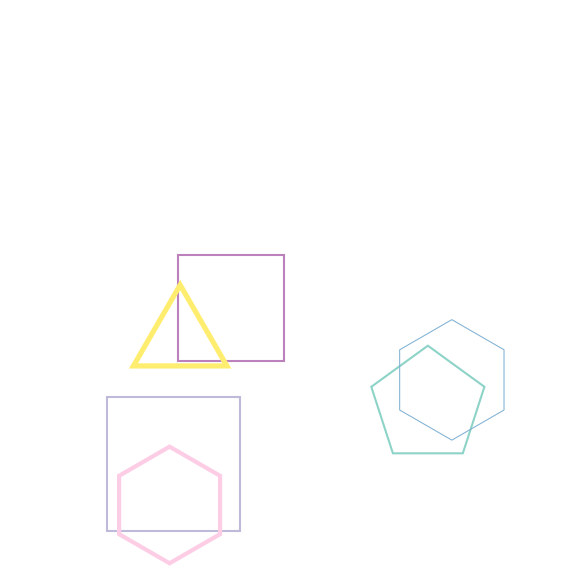[{"shape": "pentagon", "thickness": 1, "radius": 0.51, "center": [0.741, 0.298]}, {"shape": "square", "thickness": 1, "radius": 0.58, "center": [0.3, 0.196]}, {"shape": "hexagon", "thickness": 0.5, "radius": 0.52, "center": [0.782, 0.341]}, {"shape": "hexagon", "thickness": 2, "radius": 0.5, "center": [0.294, 0.125]}, {"shape": "square", "thickness": 1, "radius": 0.46, "center": [0.4, 0.465]}, {"shape": "triangle", "thickness": 2.5, "radius": 0.47, "center": [0.312, 0.412]}]